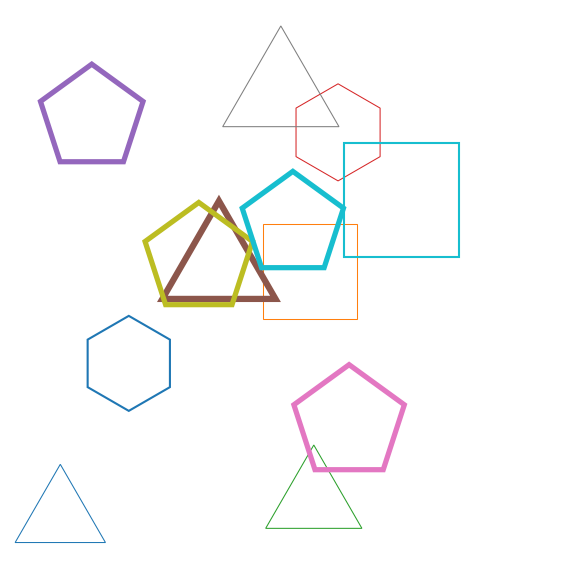[{"shape": "hexagon", "thickness": 1, "radius": 0.41, "center": [0.223, 0.37]}, {"shape": "triangle", "thickness": 0.5, "radius": 0.45, "center": [0.104, 0.105]}, {"shape": "square", "thickness": 0.5, "radius": 0.41, "center": [0.536, 0.529]}, {"shape": "triangle", "thickness": 0.5, "radius": 0.48, "center": [0.543, 0.132]}, {"shape": "hexagon", "thickness": 0.5, "radius": 0.42, "center": [0.585, 0.77]}, {"shape": "pentagon", "thickness": 2.5, "radius": 0.47, "center": [0.159, 0.795]}, {"shape": "triangle", "thickness": 3, "radius": 0.57, "center": [0.379, 0.538]}, {"shape": "pentagon", "thickness": 2.5, "radius": 0.5, "center": [0.605, 0.267]}, {"shape": "triangle", "thickness": 0.5, "radius": 0.58, "center": [0.486, 0.838]}, {"shape": "pentagon", "thickness": 2.5, "radius": 0.49, "center": [0.344, 0.551]}, {"shape": "pentagon", "thickness": 2.5, "radius": 0.46, "center": [0.507, 0.61]}, {"shape": "square", "thickness": 1, "radius": 0.49, "center": [0.695, 0.653]}]